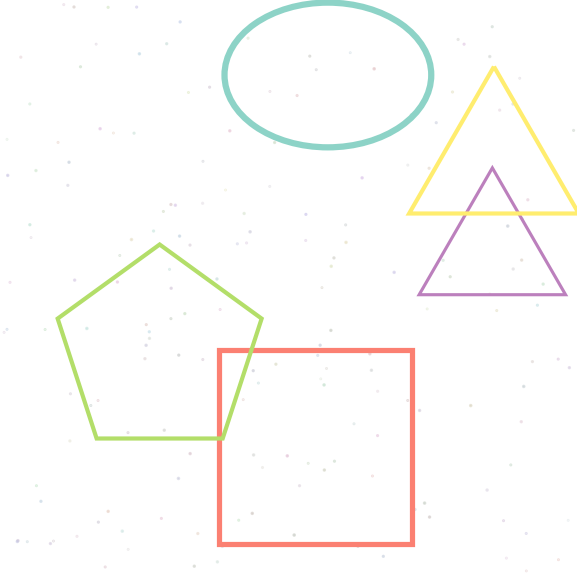[{"shape": "oval", "thickness": 3, "radius": 0.89, "center": [0.568, 0.869]}, {"shape": "square", "thickness": 2.5, "radius": 0.84, "center": [0.547, 0.225]}, {"shape": "pentagon", "thickness": 2, "radius": 0.93, "center": [0.276, 0.39]}, {"shape": "triangle", "thickness": 1.5, "radius": 0.73, "center": [0.853, 0.562]}, {"shape": "triangle", "thickness": 2, "radius": 0.85, "center": [0.855, 0.714]}]